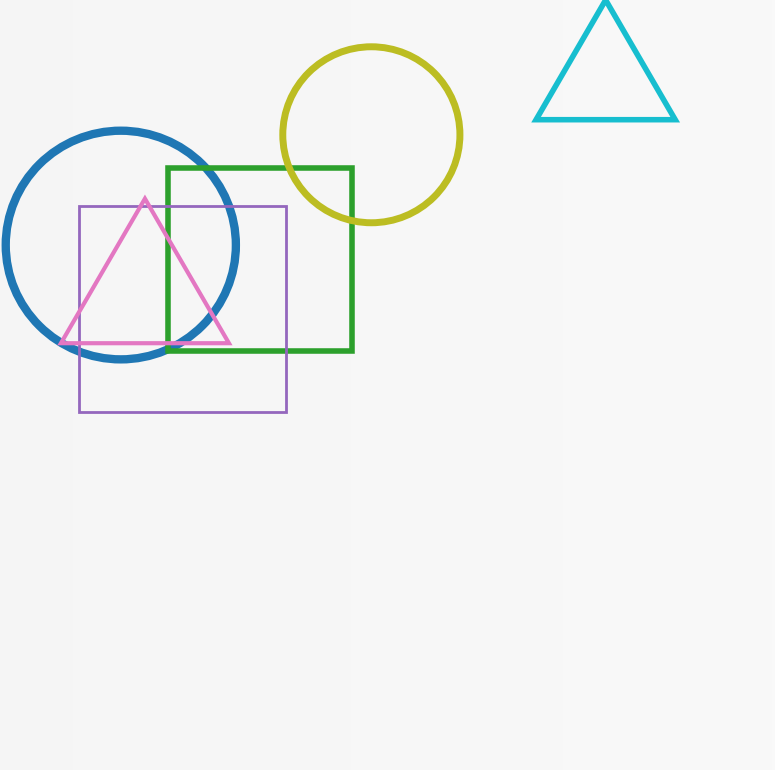[{"shape": "circle", "thickness": 3, "radius": 0.74, "center": [0.156, 0.682]}, {"shape": "square", "thickness": 2, "radius": 0.59, "center": [0.336, 0.663]}, {"shape": "square", "thickness": 1, "radius": 0.67, "center": [0.235, 0.598]}, {"shape": "triangle", "thickness": 1.5, "radius": 0.63, "center": [0.187, 0.617]}, {"shape": "circle", "thickness": 2.5, "radius": 0.57, "center": [0.479, 0.825]}, {"shape": "triangle", "thickness": 2, "radius": 0.52, "center": [0.781, 0.896]}]